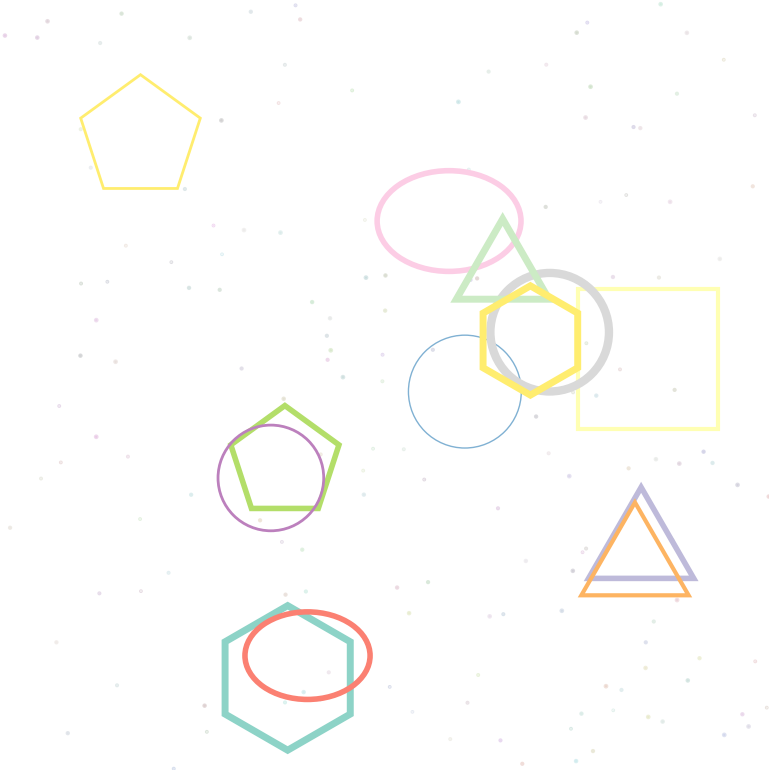[{"shape": "hexagon", "thickness": 2.5, "radius": 0.47, "center": [0.374, 0.12]}, {"shape": "square", "thickness": 1.5, "radius": 0.46, "center": [0.842, 0.534]}, {"shape": "triangle", "thickness": 2, "radius": 0.39, "center": [0.833, 0.288]}, {"shape": "oval", "thickness": 2, "radius": 0.41, "center": [0.399, 0.148]}, {"shape": "circle", "thickness": 0.5, "radius": 0.37, "center": [0.604, 0.491]}, {"shape": "triangle", "thickness": 1.5, "radius": 0.4, "center": [0.825, 0.267]}, {"shape": "pentagon", "thickness": 2, "radius": 0.37, "center": [0.37, 0.399]}, {"shape": "oval", "thickness": 2, "radius": 0.47, "center": [0.583, 0.713]}, {"shape": "circle", "thickness": 3, "radius": 0.38, "center": [0.714, 0.569]}, {"shape": "circle", "thickness": 1, "radius": 0.34, "center": [0.352, 0.379]}, {"shape": "triangle", "thickness": 2.5, "radius": 0.35, "center": [0.653, 0.646]}, {"shape": "pentagon", "thickness": 1, "radius": 0.41, "center": [0.182, 0.821]}, {"shape": "hexagon", "thickness": 2.5, "radius": 0.35, "center": [0.689, 0.558]}]